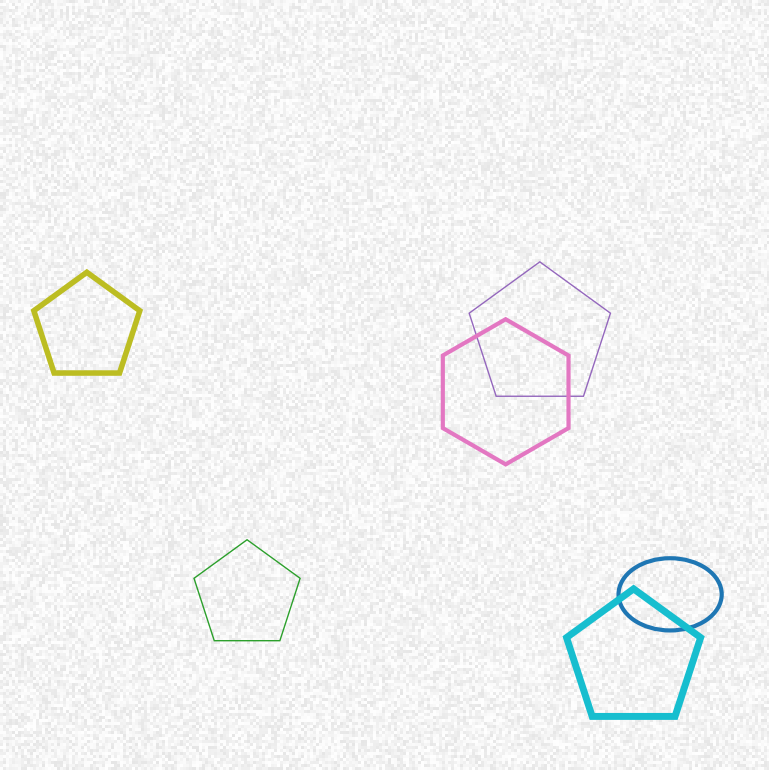[{"shape": "oval", "thickness": 1.5, "radius": 0.33, "center": [0.87, 0.228]}, {"shape": "pentagon", "thickness": 0.5, "radius": 0.36, "center": [0.321, 0.227]}, {"shape": "pentagon", "thickness": 0.5, "radius": 0.48, "center": [0.701, 0.563]}, {"shape": "hexagon", "thickness": 1.5, "radius": 0.47, "center": [0.657, 0.491]}, {"shape": "pentagon", "thickness": 2, "radius": 0.36, "center": [0.113, 0.574]}, {"shape": "pentagon", "thickness": 2.5, "radius": 0.46, "center": [0.823, 0.144]}]